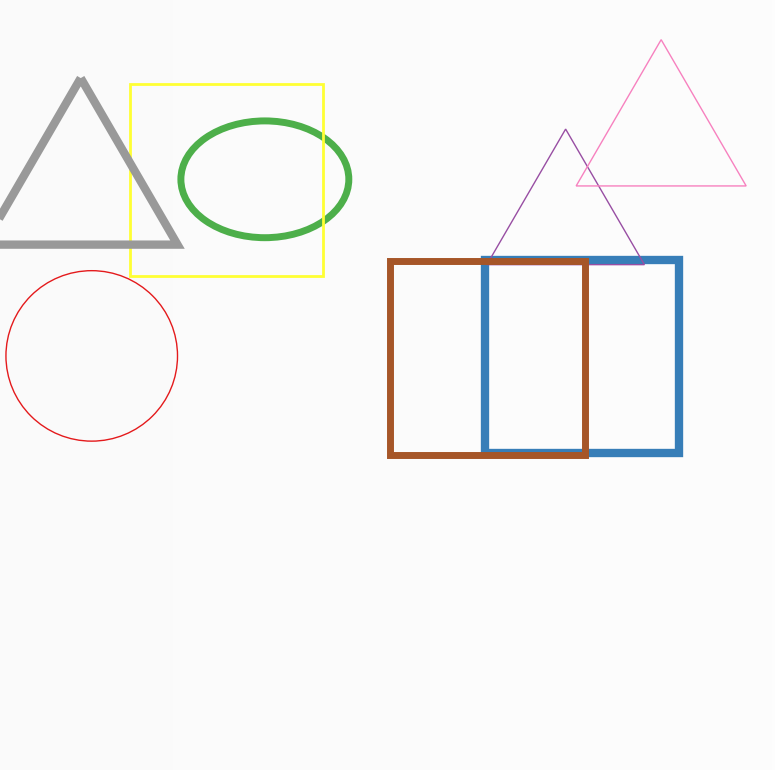[{"shape": "circle", "thickness": 0.5, "radius": 0.55, "center": [0.118, 0.538]}, {"shape": "square", "thickness": 3, "radius": 0.63, "center": [0.751, 0.537]}, {"shape": "oval", "thickness": 2.5, "radius": 0.54, "center": [0.342, 0.767]}, {"shape": "triangle", "thickness": 0.5, "radius": 0.59, "center": [0.73, 0.715]}, {"shape": "square", "thickness": 1, "radius": 0.62, "center": [0.293, 0.767]}, {"shape": "square", "thickness": 2.5, "radius": 0.63, "center": [0.629, 0.535]}, {"shape": "triangle", "thickness": 0.5, "radius": 0.63, "center": [0.853, 0.822]}, {"shape": "triangle", "thickness": 3, "radius": 0.72, "center": [0.104, 0.754]}]